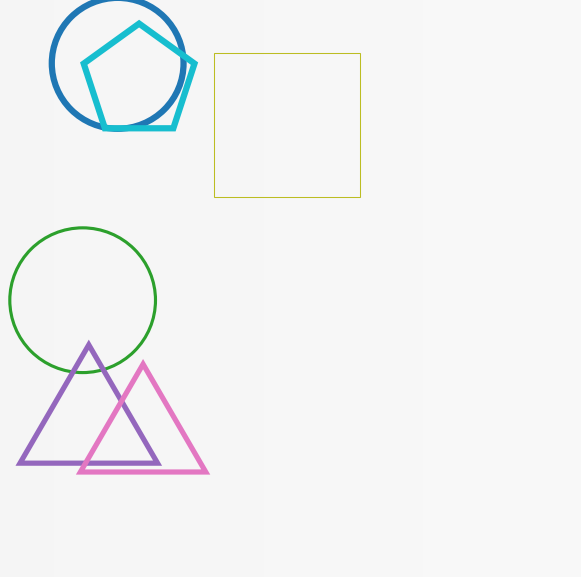[{"shape": "circle", "thickness": 3, "radius": 0.57, "center": [0.202, 0.889]}, {"shape": "circle", "thickness": 1.5, "radius": 0.63, "center": [0.142, 0.479]}, {"shape": "triangle", "thickness": 2.5, "radius": 0.68, "center": [0.153, 0.265]}, {"shape": "triangle", "thickness": 2.5, "radius": 0.62, "center": [0.246, 0.244]}, {"shape": "square", "thickness": 0.5, "radius": 0.62, "center": [0.494, 0.783]}, {"shape": "pentagon", "thickness": 3, "radius": 0.5, "center": [0.239, 0.858]}]